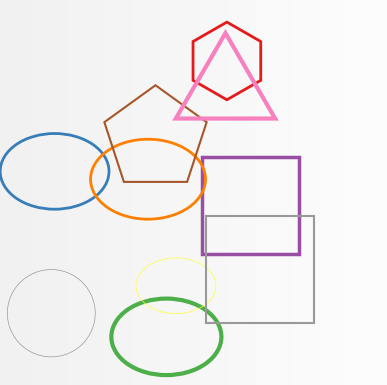[{"shape": "hexagon", "thickness": 2, "radius": 0.5, "center": [0.586, 0.842]}, {"shape": "oval", "thickness": 2, "radius": 0.7, "center": [0.141, 0.555]}, {"shape": "oval", "thickness": 3, "radius": 0.71, "center": [0.429, 0.125]}, {"shape": "square", "thickness": 2.5, "radius": 0.63, "center": [0.646, 0.466]}, {"shape": "oval", "thickness": 2, "radius": 0.74, "center": [0.382, 0.535]}, {"shape": "oval", "thickness": 0.5, "radius": 0.52, "center": [0.454, 0.258]}, {"shape": "pentagon", "thickness": 1.5, "radius": 0.69, "center": [0.401, 0.64]}, {"shape": "triangle", "thickness": 3, "radius": 0.74, "center": [0.582, 0.766]}, {"shape": "circle", "thickness": 0.5, "radius": 0.57, "center": [0.132, 0.186]}, {"shape": "square", "thickness": 1.5, "radius": 0.69, "center": [0.671, 0.301]}]